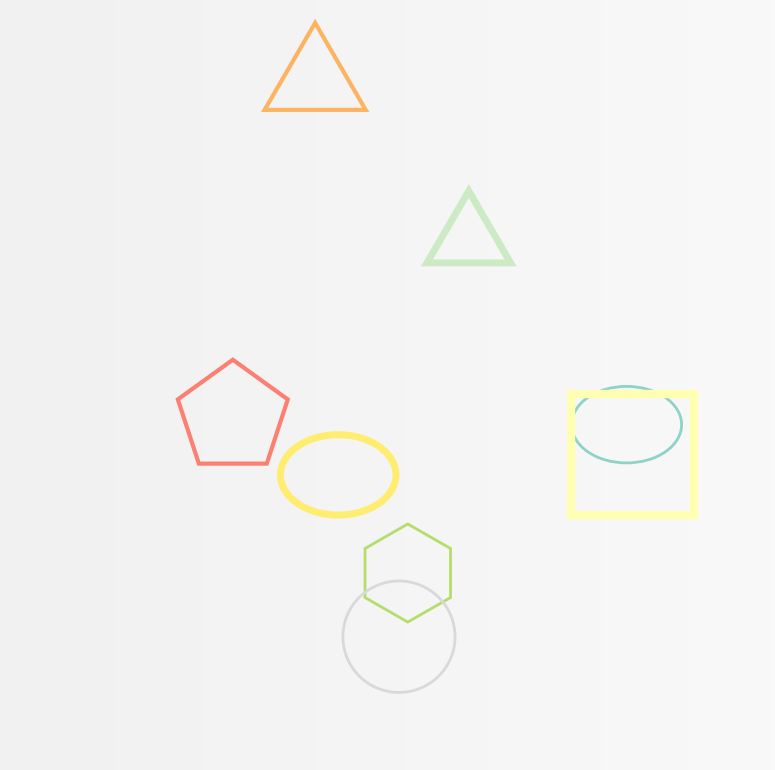[{"shape": "oval", "thickness": 1, "radius": 0.35, "center": [0.809, 0.449]}, {"shape": "square", "thickness": 3, "radius": 0.4, "center": [0.816, 0.41]}, {"shape": "pentagon", "thickness": 1.5, "radius": 0.37, "center": [0.3, 0.458]}, {"shape": "triangle", "thickness": 1.5, "radius": 0.38, "center": [0.407, 0.895]}, {"shape": "hexagon", "thickness": 1, "radius": 0.32, "center": [0.526, 0.256]}, {"shape": "circle", "thickness": 1, "radius": 0.36, "center": [0.515, 0.173]}, {"shape": "triangle", "thickness": 2.5, "radius": 0.31, "center": [0.605, 0.69]}, {"shape": "oval", "thickness": 2.5, "radius": 0.37, "center": [0.436, 0.383]}]